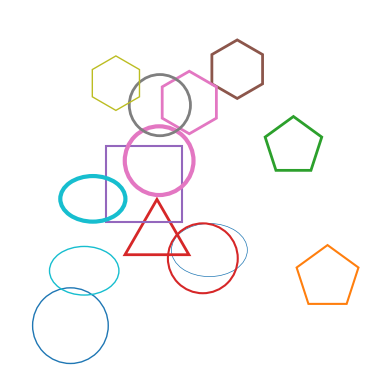[{"shape": "circle", "thickness": 1, "radius": 0.49, "center": [0.183, 0.154]}, {"shape": "oval", "thickness": 0.5, "radius": 0.49, "center": [0.544, 0.351]}, {"shape": "pentagon", "thickness": 1.5, "radius": 0.42, "center": [0.851, 0.279]}, {"shape": "pentagon", "thickness": 2, "radius": 0.39, "center": [0.762, 0.62]}, {"shape": "triangle", "thickness": 2, "radius": 0.48, "center": [0.408, 0.386]}, {"shape": "circle", "thickness": 1.5, "radius": 0.45, "center": [0.527, 0.329]}, {"shape": "square", "thickness": 1.5, "radius": 0.5, "center": [0.374, 0.522]}, {"shape": "hexagon", "thickness": 2, "radius": 0.38, "center": [0.616, 0.82]}, {"shape": "hexagon", "thickness": 2, "radius": 0.41, "center": [0.492, 0.734]}, {"shape": "circle", "thickness": 3, "radius": 0.45, "center": [0.413, 0.583]}, {"shape": "circle", "thickness": 2, "radius": 0.4, "center": [0.415, 0.727]}, {"shape": "hexagon", "thickness": 1, "radius": 0.35, "center": [0.301, 0.784]}, {"shape": "oval", "thickness": 1, "radius": 0.45, "center": [0.219, 0.297]}, {"shape": "oval", "thickness": 3, "radius": 0.42, "center": [0.241, 0.484]}]